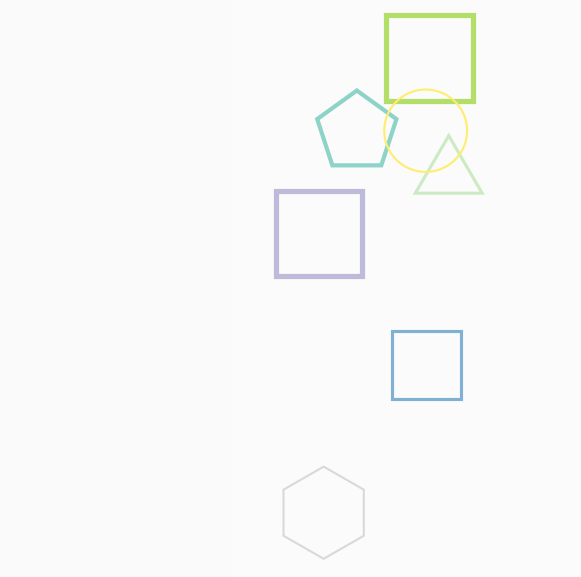[{"shape": "pentagon", "thickness": 2, "radius": 0.36, "center": [0.614, 0.771]}, {"shape": "square", "thickness": 2.5, "radius": 0.37, "center": [0.549, 0.595]}, {"shape": "square", "thickness": 1.5, "radius": 0.3, "center": [0.734, 0.367]}, {"shape": "square", "thickness": 2.5, "radius": 0.37, "center": [0.739, 0.899]}, {"shape": "hexagon", "thickness": 1, "radius": 0.4, "center": [0.557, 0.111]}, {"shape": "triangle", "thickness": 1.5, "radius": 0.33, "center": [0.772, 0.698]}, {"shape": "circle", "thickness": 1, "radius": 0.36, "center": [0.732, 0.773]}]